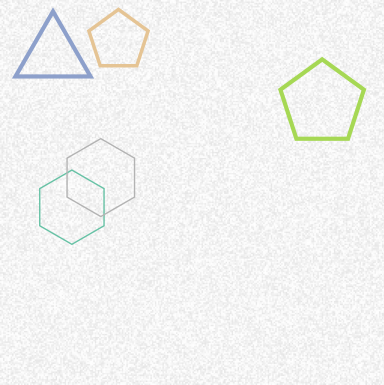[{"shape": "hexagon", "thickness": 1, "radius": 0.48, "center": [0.187, 0.462]}, {"shape": "triangle", "thickness": 3, "radius": 0.56, "center": [0.138, 0.858]}, {"shape": "pentagon", "thickness": 3, "radius": 0.57, "center": [0.837, 0.732]}, {"shape": "pentagon", "thickness": 2.5, "radius": 0.4, "center": [0.308, 0.895]}, {"shape": "hexagon", "thickness": 1, "radius": 0.51, "center": [0.262, 0.539]}]